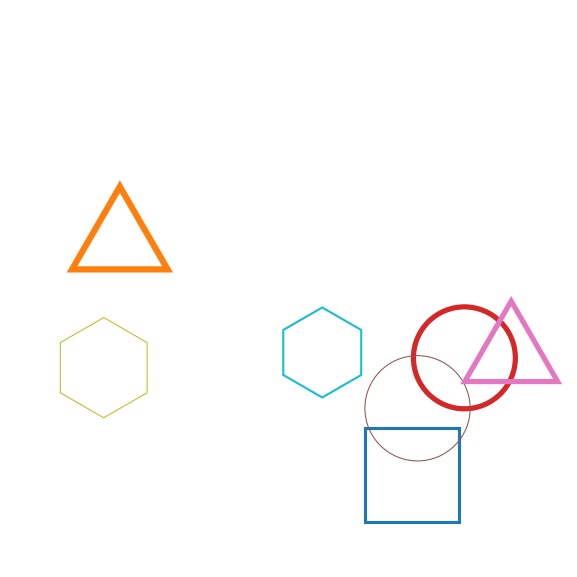[{"shape": "square", "thickness": 1.5, "radius": 0.41, "center": [0.713, 0.177]}, {"shape": "triangle", "thickness": 3, "radius": 0.48, "center": [0.208, 0.58]}, {"shape": "circle", "thickness": 2.5, "radius": 0.44, "center": [0.804, 0.38]}, {"shape": "circle", "thickness": 0.5, "radius": 0.46, "center": [0.723, 0.292]}, {"shape": "triangle", "thickness": 2.5, "radius": 0.46, "center": [0.885, 0.385]}, {"shape": "hexagon", "thickness": 0.5, "radius": 0.43, "center": [0.18, 0.362]}, {"shape": "hexagon", "thickness": 1, "radius": 0.39, "center": [0.558, 0.389]}]